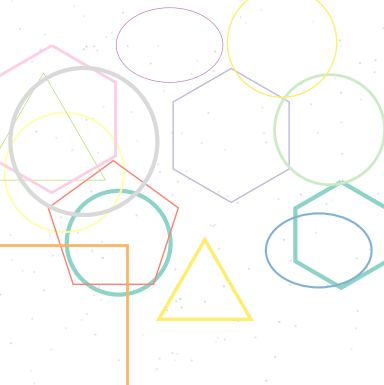[{"shape": "circle", "thickness": 3, "radius": 0.67, "center": [0.308, 0.37]}, {"shape": "hexagon", "thickness": 3, "radius": 0.69, "center": [0.886, 0.39]}, {"shape": "circle", "thickness": 1.5, "radius": 0.77, "center": [0.167, 0.552]}, {"shape": "hexagon", "thickness": 1, "radius": 0.87, "center": [0.6, 0.648]}, {"shape": "pentagon", "thickness": 1, "radius": 0.89, "center": [0.294, 0.405]}, {"shape": "oval", "thickness": 1.5, "radius": 0.69, "center": [0.828, 0.35]}, {"shape": "square", "thickness": 2, "radius": 0.93, "center": [0.144, 0.177]}, {"shape": "triangle", "thickness": 0.5, "radius": 0.93, "center": [0.113, 0.625]}, {"shape": "hexagon", "thickness": 2, "radius": 0.96, "center": [0.135, 0.691]}, {"shape": "circle", "thickness": 3, "radius": 0.95, "center": [0.218, 0.632]}, {"shape": "oval", "thickness": 0.5, "radius": 0.69, "center": [0.44, 0.883]}, {"shape": "circle", "thickness": 2, "radius": 0.71, "center": [0.856, 0.663]}, {"shape": "circle", "thickness": 1, "radius": 0.71, "center": [0.733, 0.89]}, {"shape": "triangle", "thickness": 2.5, "radius": 0.69, "center": [0.532, 0.24]}]